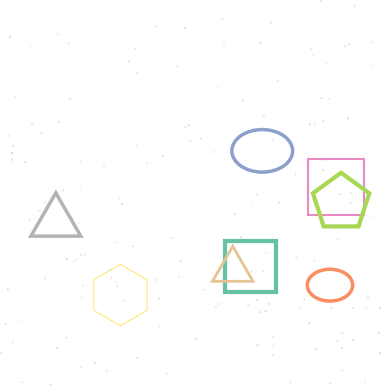[{"shape": "square", "thickness": 3, "radius": 0.33, "center": [0.651, 0.307]}, {"shape": "oval", "thickness": 2.5, "radius": 0.29, "center": [0.857, 0.259]}, {"shape": "oval", "thickness": 2.5, "radius": 0.39, "center": [0.681, 0.608]}, {"shape": "square", "thickness": 1.5, "radius": 0.36, "center": [0.872, 0.514]}, {"shape": "pentagon", "thickness": 3, "radius": 0.38, "center": [0.886, 0.474]}, {"shape": "hexagon", "thickness": 0.5, "radius": 0.4, "center": [0.313, 0.234]}, {"shape": "triangle", "thickness": 2, "radius": 0.3, "center": [0.605, 0.3]}, {"shape": "triangle", "thickness": 2.5, "radius": 0.37, "center": [0.145, 0.424]}]